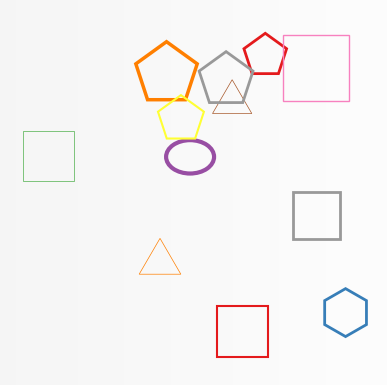[{"shape": "square", "thickness": 1.5, "radius": 0.33, "center": [0.625, 0.138]}, {"shape": "pentagon", "thickness": 2, "radius": 0.29, "center": [0.685, 0.856]}, {"shape": "hexagon", "thickness": 2, "radius": 0.31, "center": [0.892, 0.188]}, {"shape": "square", "thickness": 0.5, "radius": 0.33, "center": [0.125, 0.595]}, {"shape": "oval", "thickness": 3, "radius": 0.31, "center": [0.491, 0.593]}, {"shape": "pentagon", "thickness": 2.5, "radius": 0.42, "center": [0.43, 0.808]}, {"shape": "triangle", "thickness": 0.5, "radius": 0.31, "center": [0.413, 0.319]}, {"shape": "pentagon", "thickness": 1.5, "radius": 0.31, "center": [0.467, 0.691]}, {"shape": "triangle", "thickness": 0.5, "radius": 0.29, "center": [0.599, 0.734]}, {"shape": "square", "thickness": 1, "radius": 0.42, "center": [0.815, 0.823]}, {"shape": "square", "thickness": 2, "radius": 0.31, "center": [0.817, 0.441]}, {"shape": "pentagon", "thickness": 2, "radius": 0.37, "center": [0.583, 0.793]}]